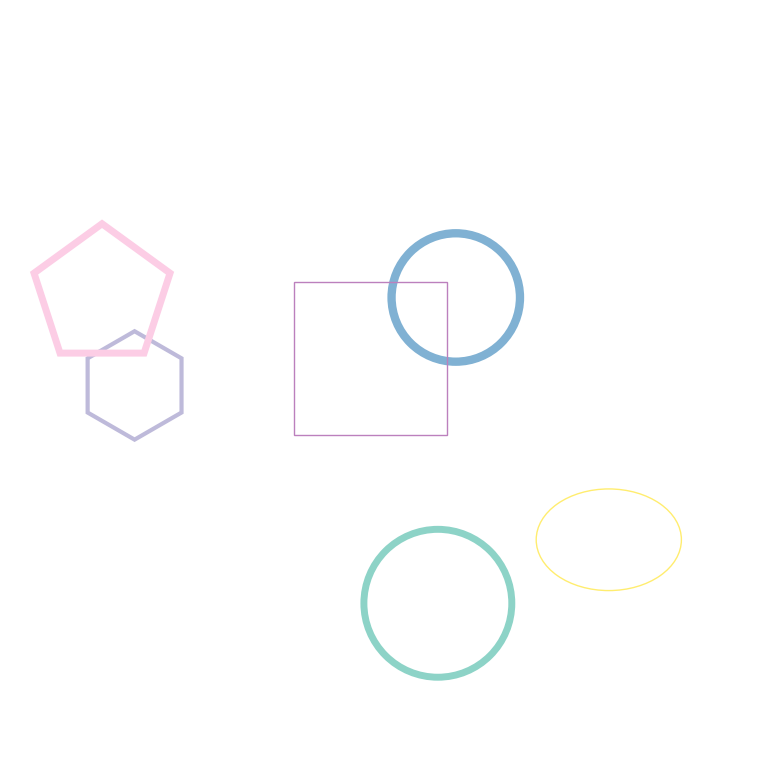[{"shape": "circle", "thickness": 2.5, "radius": 0.48, "center": [0.569, 0.217]}, {"shape": "hexagon", "thickness": 1.5, "radius": 0.35, "center": [0.175, 0.499]}, {"shape": "circle", "thickness": 3, "radius": 0.42, "center": [0.592, 0.614]}, {"shape": "pentagon", "thickness": 2.5, "radius": 0.46, "center": [0.133, 0.617]}, {"shape": "square", "thickness": 0.5, "radius": 0.5, "center": [0.481, 0.535]}, {"shape": "oval", "thickness": 0.5, "radius": 0.47, "center": [0.791, 0.299]}]